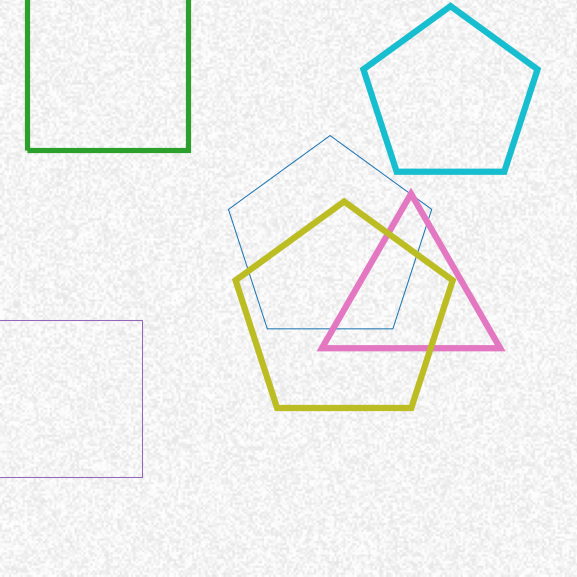[{"shape": "pentagon", "thickness": 0.5, "radius": 0.93, "center": [0.572, 0.579]}, {"shape": "square", "thickness": 2.5, "radius": 0.7, "center": [0.187, 0.879]}, {"shape": "square", "thickness": 0.5, "radius": 0.68, "center": [0.11, 0.309]}, {"shape": "triangle", "thickness": 3, "radius": 0.89, "center": [0.712, 0.485]}, {"shape": "pentagon", "thickness": 3, "radius": 0.99, "center": [0.596, 0.453]}, {"shape": "pentagon", "thickness": 3, "radius": 0.79, "center": [0.78, 0.83]}]